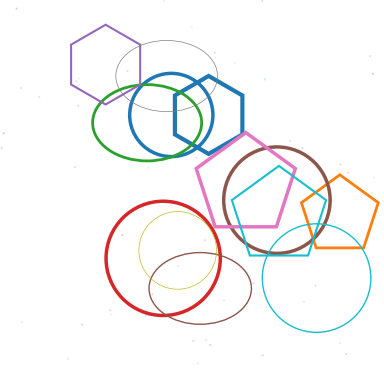[{"shape": "hexagon", "thickness": 3, "radius": 0.51, "center": [0.542, 0.701]}, {"shape": "circle", "thickness": 2.5, "radius": 0.54, "center": [0.445, 0.701]}, {"shape": "pentagon", "thickness": 2, "radius": 0.52, "center": [0.883, 0.441]}, {"shape": "oval", "thickness": 2, "radius": 0.71, "center": [0.382, 0.681]}, {"shape": "circle", "thickness": 2.5, "radius": 0.74, "center": [0.424, 0.329]}, {"shape": "hexagon", "thickness": 1.5, "radius": 0.52, "center": [0.274, 0.832]}, {"shape": "oval", "thickness": 1, "radius": 0.67, "center": [0.52, 0.251]}, {"shape": "circle", "thickness": 2.5, "radius": 0.69, "center": [0.719, 0.48]}, {"shape": "pentagon", "thickness": 2.5, "radius": 0.68, "center": [0.638, 0.52]}, {"shape": "oval", "thickness": 0.5, "radius": 0.66, "center": [0.433, 0.802]}, {"shape": "circle", "thickness": 0.5, "radius": 0.5, "center": [0.462, 0.35]}, {"shape": "pentagon", "thickness": 1.5, "radius": 0.64, "center": [0.725, 0.44]}, {"shape": "circle", "thickness": 1, "radius": 0.7, "center": [0.822, 0.278]}]